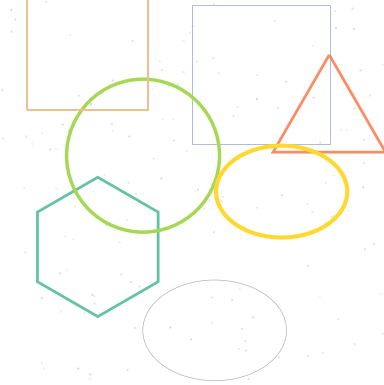[{"shape": "hexagon", "thickness": 2, "radius": 0.9, "center": [0.254, 0.359]}, {"shape": "triangle", "thickness": 2, "radius": 0.84, "center": [0.855, 0.689]}, {"shape": "square", "thickness": 0.5, "radius": 0.9, "center": [0.678, 0.806]}, {"shape": "circle", "thickness": 2.5, "radius": 0.99, "center": [0.372, 0.596]}, {"shape": "oval", "thickness": 3, "radius": 0.85, "center": [0.732, 0.502]}, {"shape": "square", "thickness": 1.5, "radius": 0.78, "center": [0.227, 0.871]}, {"shape": "oval", "thickness": 0.5, "radius": 0.93, "center": [0.558, 0.142]}]